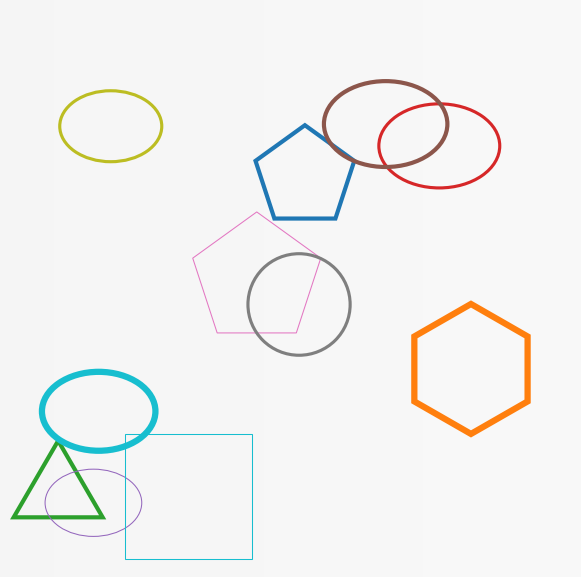[{"shape": "pentagon", "thickness": 2, "radius": 0.45, "center": [0.525, 0.693]}, {"shape": "hexagon", "thickness": 3, "radius": 0.56, "center": [0.81, 0.36]}, {"shape": "triangle", "thickness": 2, "radius": 0.44, "center": [0.1, 0.148]}, {"shape": "oval", "thickness": 1.5, "radius": 0.52, "center": [0.756, 0.747]}, {"shape": "oval", "thickness": 0.5, "radius": 0.42, "center": [0.161, 0.129]}, {"shape": "oval", "thickness": 2, "radius": 0.53, "center": [0.663, 0.784]}, {"shape": "pentagon", "thickness": 0.5, "radius": 0.58, "center": [0.442, 0.516]}, {"shape": "circle", "thickness": 1.5, "radius": 0.44, "center": [0.514, 0.472]}, {"shape": "oval", "thickness": 1.5, "radius": 0.44, "center": [0.191, 0.781]}, {"shape": "oval", "thickness": 3, "radius": 0.49, "center": [0.17, 0.287]}, {"shape": "square", "thickness": 0.5, "radius": 0.54, "center": [0.324, 0.139]}]